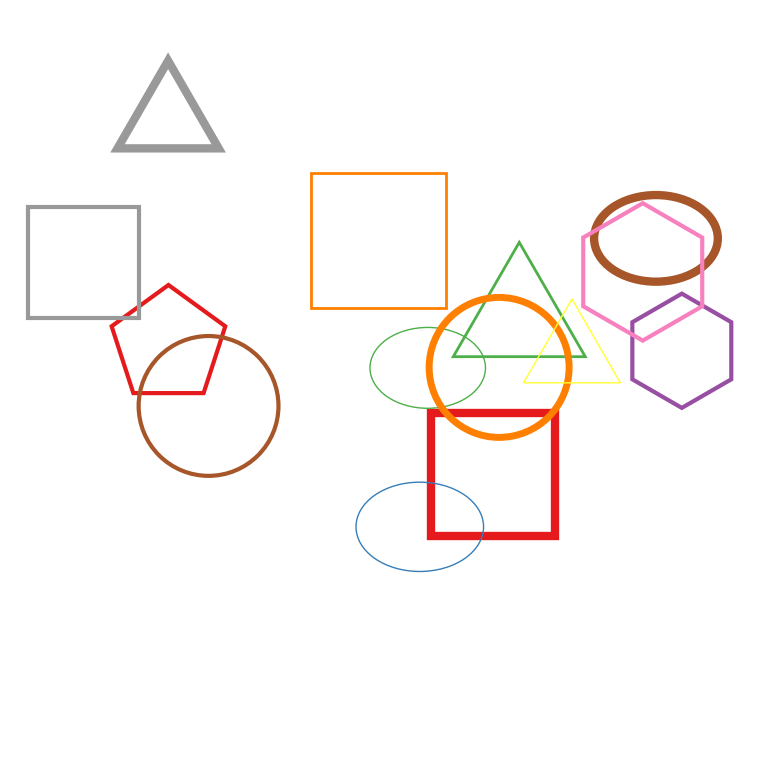[{"shape": "pentagon", "thickness": 1.5, "radius": 0.39, "center": [0.219, 0.552]}, {"shape": "square", "thickness": 3, "radius": 0.4, "center": [0.64, 0.384]}, {"shape": "oval", "thickness": 0.5, "radius": 0.41, "center": [0.545, 0.316]}, {"shape": "oval", "thickness": 0.5, "radius": 0.38, "center": [0.555, 0.522]}, {"shape": "triangle", "thickness": 1, "radius": 0.49, "center": [0.674, 0.586]}, {"shape": "hexagon", "thickness": 1.5, "radius": 0.37, "center": [0.885, 0.544]}, {"shape": "circle", "thickness": 2.5, "radius": 0.45, "center": [0.648, 0.523]}, {"shape": "square", "thickness": 1, "radius": 0.44, "center": [0.492, 0.688]}, {"shape": "triangle", "thickness": 0.5, "radius": 0.36, "center": [0.743, 0.539]}, {"shape": "circle", "thickness": 1.5, "radius": 0.45, "center": [0.271, 0.473]}, {"shape": "oval", "thickness": 3, "radius": 0.4, "center": [0.852, 0.69]}, {"shape": "hexagon", "thickness": 1.5, "radius": 0.45, "center": [0.835, 0.647]}, {"shape": "square", "thickness": 1.5, "radius": 0.36, "center": [0.108, 0.659]}, {"shape": "triangle", "thickness": 3, "radius": 0.38, "center": [0.218, 0.845]}]